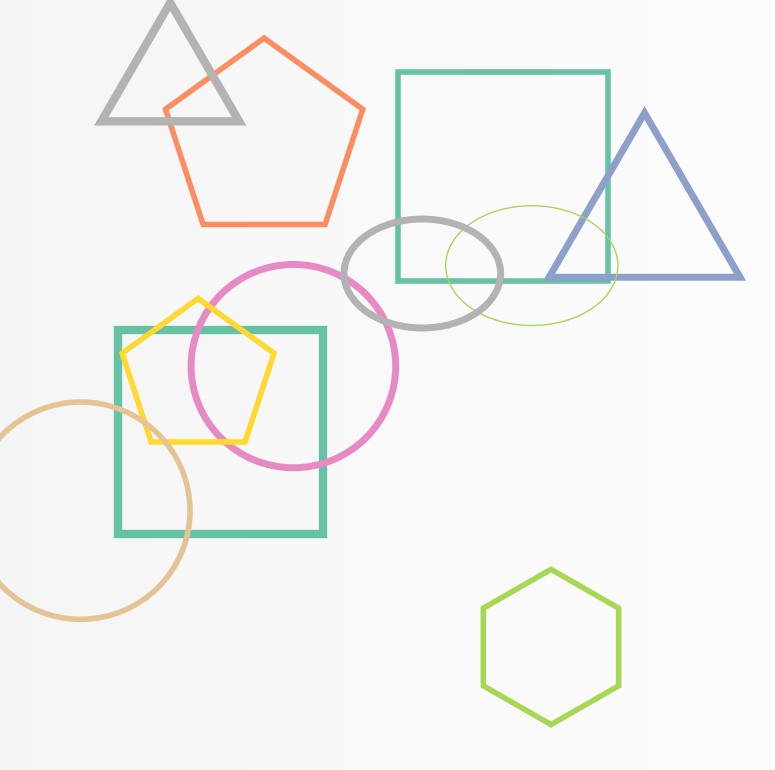[{"shape": "square", "thickness": 3, "radius": 0.66, "center": [0.284, 0.439]}, {"shape": "square", "thickness": 2, "radius": 0.68, "center": [0.649, 0.771]}, {"shape": "pentagon", "thickness": 2, "radius": 0.67, "center": [0.341, 0.817]}, {"shape": "triangle", "thickness": 2.5, "radius": 0.71, "center": [0.832, 0.711]}, {"shape": "circle", "thickness": 2.5, "radius": 0.66, "center": [0.379, 0.525]}, {"shape": "oval", "thickness": 0.5, "radius": 0.56, "center": [0.686, 0.655]}, {"shape": "hexagon", "thickness": 2, "radius": 0.5, "center": [0.711, 0.16]}, {"shape": "pentagon", "thickness": 2, "radius": 0.52, "center": [0.256, 0.509]}, {"shape": "circle", "thickness": 2, "radius": 0.71, "center": [0.104, 0.337]}, {"shape": "triangle", "thickness": 3, "radius": 0.51, "center": [0.22, 0.894]}, {"shape": "oval", "thickness": 2.5, "radius": 0.51, "center": [0.545, 0.645]}]